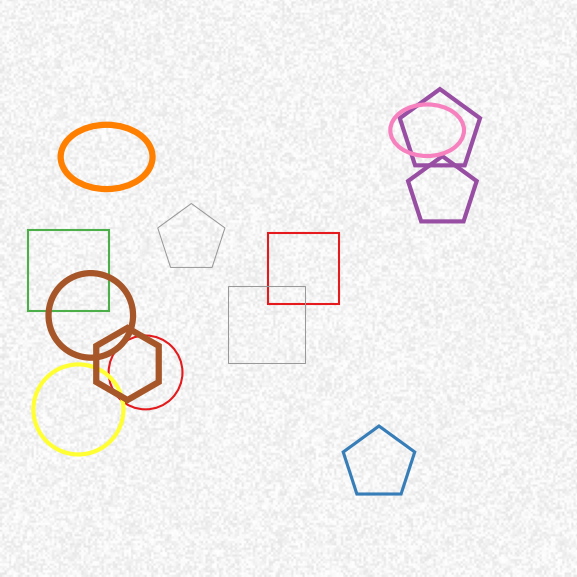[{"shape": "square", "thickness": 1, "radius": 0.31, "center": [0.526, 0.534]}, {"shape": "circle", "thickness": 1, "radius": 0.32, "center": [0.252, 0.354]}, {"shape": "pentagon", "thickness": 1.5, "radius": 0.33, "center": [0.656, 0.196]}, {"shape": "square", "thickness": 1, "radius": 0.35, "center": [0.119, 0.531]}, {"shape": "pentagon", "thickness": 2, "radius": 0.31, "center": [0.766, 0.666]}, {"shape": "pentagon", "thickness": 2, "radius": 0.37, "center": [0.762, 0.772]}, {"shape": "oval", "thickness": 3, "radius": 0.4, "center": [0.185, 0.727]}, {"shape": "circle", "thickness": 2, "radius": 0.39, "center": [0.136, 0.29]}, {"shape": "hexagon", "thickness": 3, "radius": 0.31, "center": [0.221, 0.369]}, {"shape": "circle", "thickness": 3, "radius": 0.37, "center": [0.157, 0.453]}, {"shape": "oval", "thickness": 2, "radius": 0.32, "center": [0.74, 0.774]}, {"shape": "pentagon", "thickness": 0.5, "radius": 0.31, "center": [0.331, 0.586]}, {"shape": "square", "thickness": 0.5, "radius": 0.33, "center": [0.461, 0.437]}]